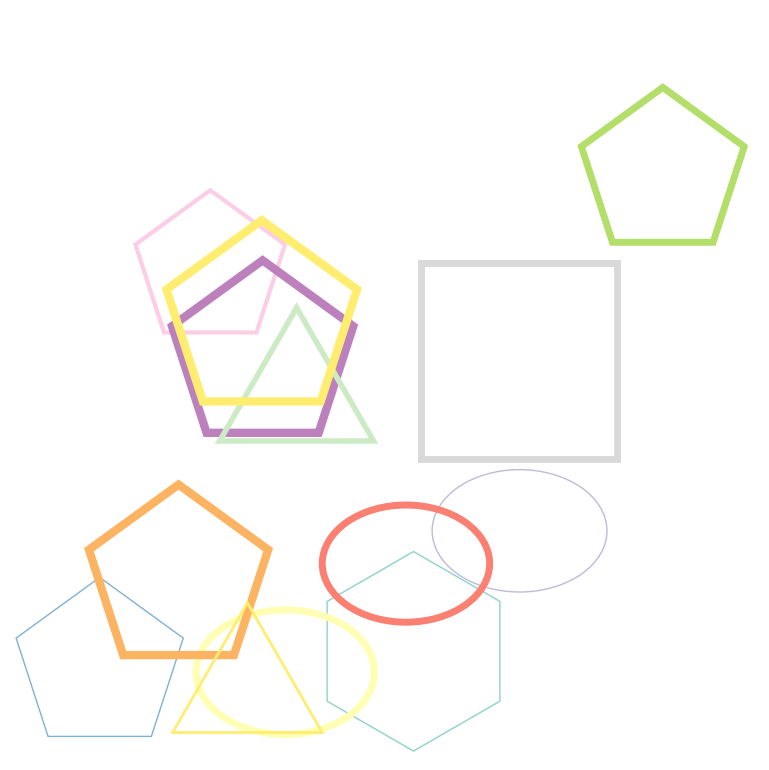[{"shape": "hexagon", "thickness": 0.5, "radius": 0.65, "center": [0.537, 0.154]}, {"shape": "oval", "thickness": 2.5, "radius": 0.58, "center": [0.37, 0.127]}, {"shape": "oval", "thickness": 0.5, "radius": 0.57, "center": [0.675, 0.311]}, {"shape": "oval", "thickness": 2.5, "radius": 0.54, "center": [0.527, 0.268]}, {"shape": "pentagon", "thickness": 0.5, "radius": 0.57, "center": [0.129, 0.136]}, {"shape": "pentagon", "thickness": 3, "radius": 0.61, "center": [0.232, 0.248]}, {"shape": "pentagon", "thickness": 2.5, "radius": 0.56, "center": [0.861, 0.775]}, {"shape": "pentagon", "thickness": 1.5, "radius": 0.51, "center": [0.273, 0.651]}, {"shape": "square", "thickness": 2.5, "radius": 0.64, "center": [0.674, 0.531]}, {"shape": "pentagon", "thickness": 3, "radius": 0.62, "center": [0.341, 0.538]}, {"shape": "triangle", "thickness": 2, "radius": 0.58, "center": [0.385, 0.485]}, {"shape": "triangle", "thickness": 1, "radius": 0.56, "center": [0.321, 0.105]}, {"shape": "pentagon", "thickness": 3, "radius": 0.65, "center": [0.34, 0.584]}]